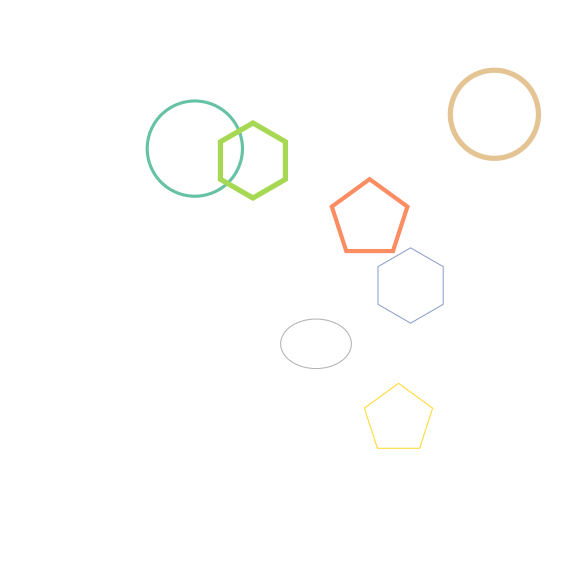[{"shape": "circle", "thickness": 1.5, "radius": 0.41, "center": [0.337, 0.742]}, {"shape": "pentagon", "thickness": 2, "radius": 0.34, "center": [0.64, 0.62]}, {"shape": "hexagon", "thickness": 0.5, "radius": 0.33, "center": [0.711, 0.505]}, {"shape": "hexagon", "thickness": 2.5, "radius": 0.32, "center": [0.438, 0.721]}, {"shape": "pentagon", "thickness": 0.5, "radius": 0.31, "center": [0.69, 0.273]}, {"shape": "circle", "thickness": 2.5, "radius": 0.38, "center": [0.856, 0.801]}, {"shape": "oval", "thickness": 0.5, "radius": 0.31, "center": [0.547, 0.404]}]